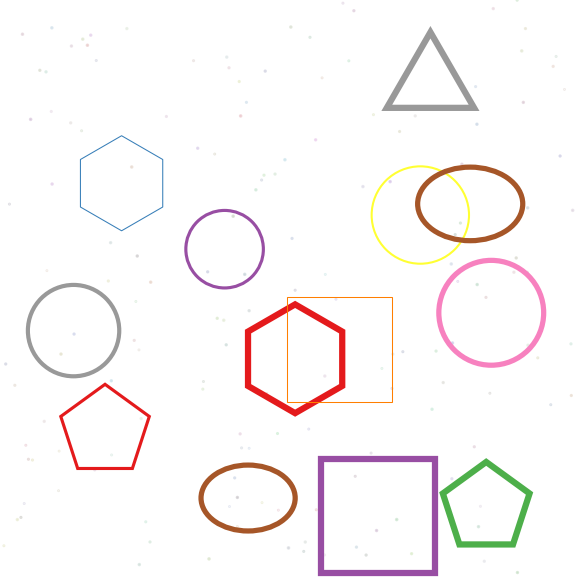[{"shape": "hexagon", "thickness": 3, "radius": 0.47, "center": [0.511, 0.378]}, {"shape": "pentagon", "thickness": 1.5, "radius": 0.4, "center": [0.182, 0.253]}, {"shape": "hexagon", "thickness": 0.5, "radius": 0.41, "center": [0.211, 0.682]}, {"shape": "pentagon", "thickness": 3, "radius": 0.39, "center": [0.842, 0.12]}, {"shape": "square", "thickness": 3, "radius": 0.49, "center": [0.654, 0.106]}, {"shape": "circle", "thickness": 1.5, "radius": 0.34, "center": [0.389, 0.568]}, {"shape": "square", "thickness": 0.5, "radius": 0.45, "center": [0.588, 0.394]}, {"shape": "circle", "thickness": 1, "radius": 0.42, "center": [0.728, 0.627]}, {"shape": "oval", "thickness": 2.5, "radius": 0.41, "center": [0.43, 0.137]}, {"shape": "oval", "thickness": 2.5, "radius": 0.45, "center": [0.814, 0.646]}, {"shape": "circle", "thickness": 2.5, "radius": 0.45, "center": [0.851, 0.458]}, {"shape": "triangle", "thickness": 3, "radius": 0.44, "center": [0.745, 0.856]}, {"shape": "circle", "thickness": 2, "radius": 0.4, "center": [0.127, 0.427]}]